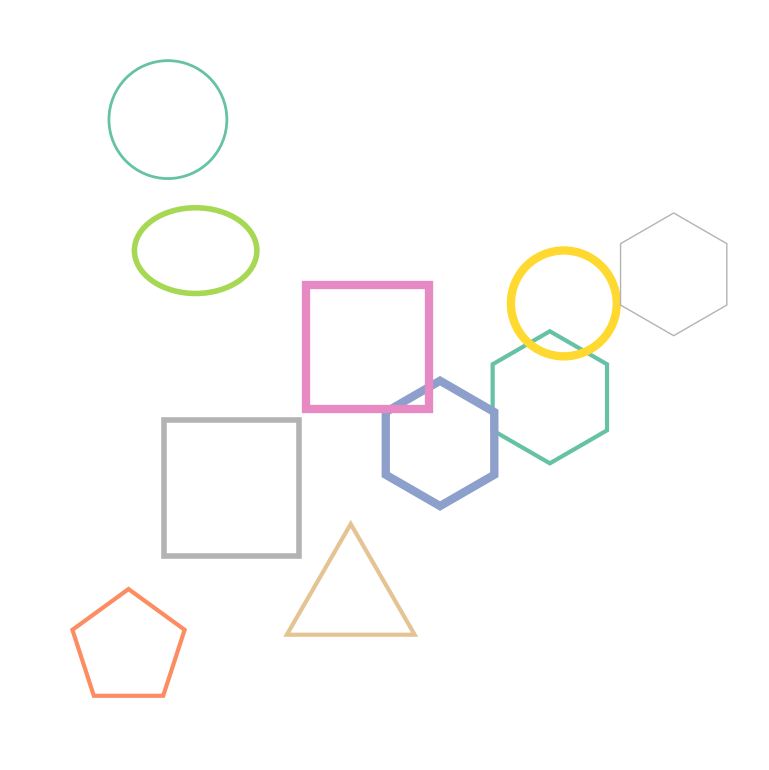[{"shape": "circle", "thickness": 1, "radius": 0.38, "center": [0.218, 0.845]}, {"shape": "hexagon", "thickness": 1.5, "radius": 0.43, "center": [0.714, 0.484]}, {"shape": "pentagon", "thickness": 1.5, "radius": 0.38, "center": [0.167, 0.158]}, {"shape": "hexagon", "thickness": 3, "radius": 0.41, "center": [0.571, 0.424]}, {"shape": "square", "thickness": 3, "radius": 0.4, "center": [0.478, 0.549]}, {"shape": "oval", "thickness": 2, "radius": 0.4, "center": [0.254, 0.675]}, {"shape": "circle", "thickness": 3, "radius": 0.34, "center": [0.732, 0.606]}, {"shape": "triangle", "thickness": 1.5, "radius": 0.48, "center": [0.456, 0.224]}, {"shape": "hexagon", "thickness": 0.5, "radius": 0.4, "center": [0.875, 0.644]}, {"shape": "square", "thickness": 2, "radius": 0.44, "center": [0.301, 0.366]}]